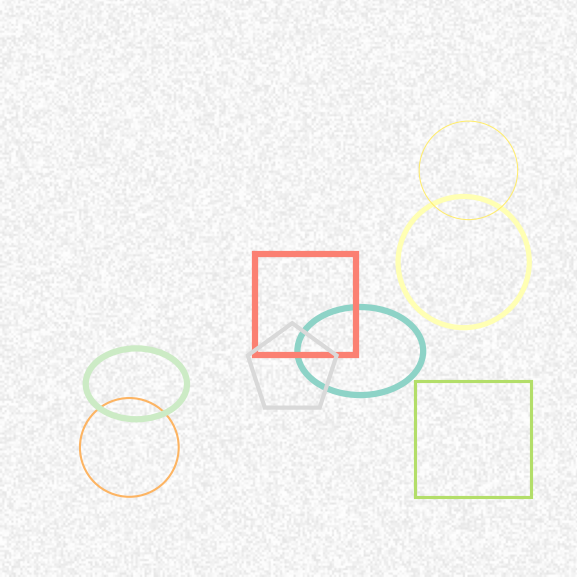[{"shape": "oval", "thickness": 3, "radius": 0.54, "center": [0.624, 0.391]}, {"shape": "circle", "thickness": 2.5, "radius": 0.57, "center": [0.803, 0.545]}, {"shape": "square", "thickness": 3, "radius": 0.44, "center": [0.529, 0.472]}, {"shape": "circle", "thickness": 1, "radius": 0.43, "center": [0.224, 0.224]}, {"shape": "square", "thickness": 1.5, "radius": 0.5, "center": [0.819, 0.239]}, {"shape": "pentagon", "thickness": 2, "radius": 0.4, "center": [0.506, 0.359]}, {"shape": "oval", "thickness": 3, "radius": 0.44, "center": [0.236, 0.334]}, {"shape": "circle", "thickness": 0.5, "radius": 0.43, "center": [0.811, 0.704]}]